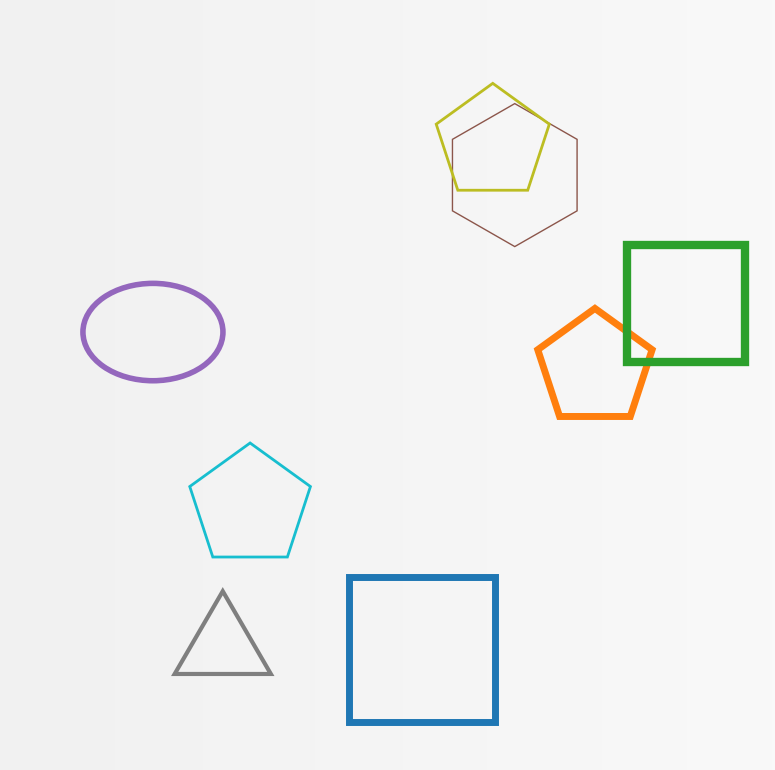[{"shape": "square", "thickness": 2.5, "radius": 0.47, "center": [0.545, 0.156]}, {"shape": "pentagon", "thickness": 2.5, "radius": 0.39, "center": [0.768, 0.522]}, {"shape": "square", "thickness": 3, "radius": 0.38, "center": [0.885, 0.606]}, {"shape": "oval", "thickness": 2, "radius": 0.45, "center": [0.197, 0.569]}, {"shape": "hexagon", "thickness": 0.5, "radius": 0.46, "center": [0.664, 0.773]}, {"shape": "triangle", "thickness": 1.5, "radius": 0.36, "center": [0.287, 0.161]}, {"shape": "pentagon", "thickness": 1, "radius": 0.38, "center": [0.636, 0.815]}, {"shape": "pentagon", "thickness": 1, "radius": 0.41, "center": [0.323, 0.343]}]